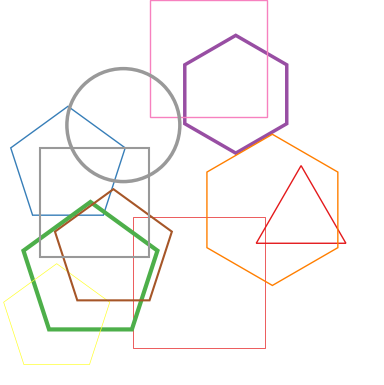[{"shape": "triangle", "thickness": 1, "radius": 0.67, "center": [0.782, 0.435]}, {"shape": "square", "thickness": 0.5, "radius": 0.86, "center": [0.517, 0.267]}, {"shape": "pentagon", "thickness": 1, "radius": 0.78, "center": [0.177, 0.568]}, {"shape": "pentagon", "thickness": 3, "radius": 0.91, "center": [0.235, 0.292]}, {"shape": "hexagon", "thickness": 2.5, "radius": 0.76, "center": [0.612, 0.755]}, {"shape": "hexagon", "thickness": 1, "radius": 0.98, "center": [0.707, 0.455]}, {"shape": "pentagon", "thickness": 0.5, "radius": 0.72, "center": [0.147, 0.17]}, {"shape": "pentagon", "thickness": 1.5, "radius": 0.8, "center": [0.295, 0.349]}, {"shape": "square", "thickness": 1, "radius": 0.76, "center": [0.541, 0.848]}, {"shape": "square", "thickness": 1.5, "radius": 0.71, "center": [0.246, 0.474]}, {"shape": "circle", "thickness": 2.5, "radius": 0.73, "center": [0.32, 0.675]}]